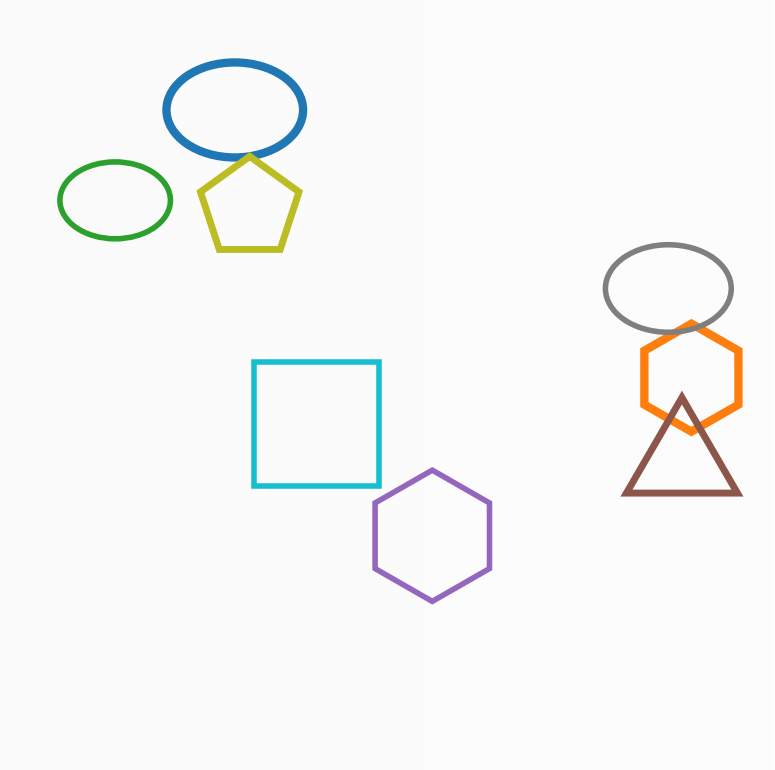[{"shape": "oval", "thickness": 3, "radius": 0.44, "center": [0.303, 0.857]}, {"shape": "hexagon", "thickness": 3, "radius": 0.35, "center": [0.892, 0.51]}, {"shape": "oval", "thickness": 2, "radius": 0.36, "center": [0.149, 0.74]}, {"shape": "hexagon", "thickness": 2, "radius": 0.43, "center": [0.558, 0.304]}, {"shape": "triangle", "thickness": 2.5, "radius": 0.41, "center": [0.88, 0.401]}, {"shape": "oval", "thickness": 2, "radius": 0.41, "center": [0.862, 0.625]}, {"shape": "pentagon", "thickness": 2.5, "radius": 0.33, "center": [0.322, 0.73]}, {"shape": "square", "thickness": 2, "radius": 0.4, "center": [0.409, 0.449]}]